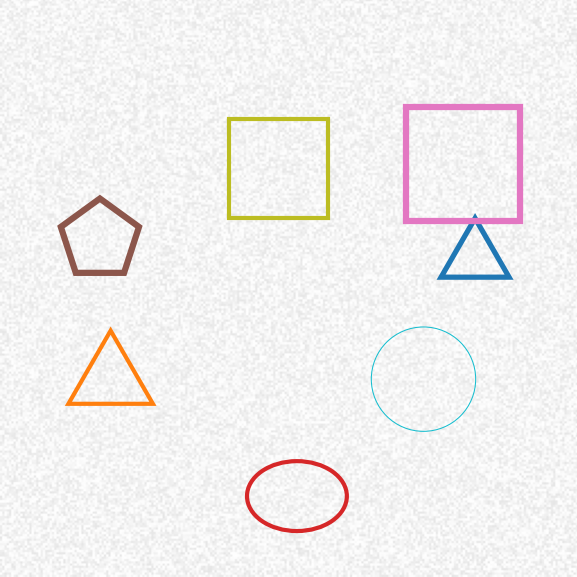[{"shape": "triangle", "thickness": 2.5, "radius": 0.34, "center": [0.823, 0.553]}, {"shape": "triangle", "thickness": 2, "radius": 0.42, "center": [0.192, 0.342]}, {"shape": "oval", "thickness": 2, "radius": 0.43, "center": [0.514, 0.14]}, {"shape": "pentagon", "thickness": 3, "radius": 0.36, "center": [0.173, 0.584]}, {"shape": "square", "thickness": 3, "radius": 0.49, "center": [0.802, 0.715]}, {"shape": "square", "thickness": 2, "radius": 0.43, "center": [0.482, 0.708]}, {"shape": "circle", "thickness": 0.5, "radius": 0.45, "center": [0.733, 0.343]}]